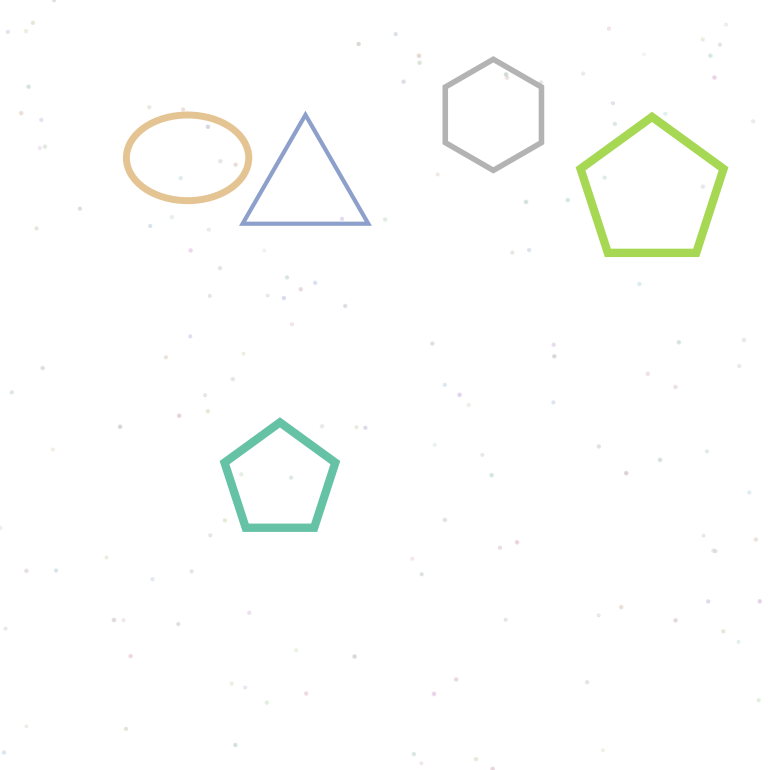[{"shape": "pentagon", "thickness": 3, "radius": 0.38, "center": [0.364, 0.376]}, {"shape": "triangle", "thickness": 1.5, "radius": 0.47, "center": [0.397, 0.757]}, {"shape": "pentagon", "thickness": 3, "radius": 0.49, "center": [0.847, 0.751]}, {"shape": "oval", "thickness": 2.5, "radius": 0.4, "center": [0.244, 0.795]}, {"shape": "hexagon", "thickness": 2, "radius": 0.36, "center": [0.641, 0.851]}]